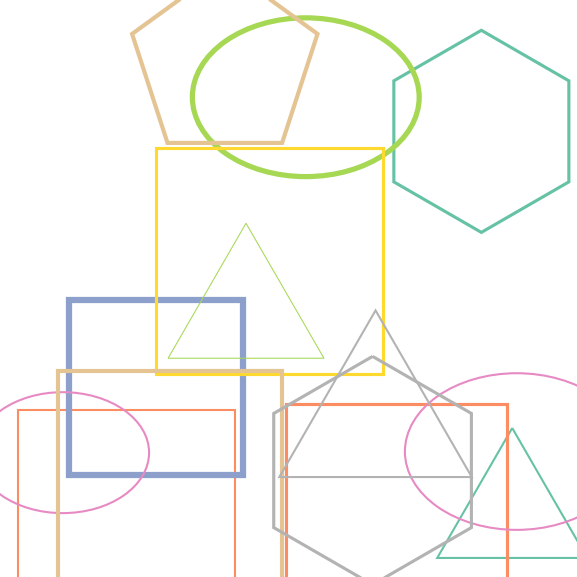[{"shape": "triangle", "thickness": 1, "radius": 0.75, "center": [0.887, 0.108]}, {"shape": "hexagon", "thickness": 1.5, "radius": 0.87, "center": [0.834, 0.772]}, {"shape": "square", "thickness": 1.5, "radius": 0.96, "center": [0.687, 0.107]}, {"shape": "square", "thickness": 1, "radius": 0.94, "center": [0.219, 0.101]}, {"shape": "square", "thickness": 3, "radius": 0.75, "center": [0.271, 0.328]}, {"shape": "oval", "thickness": 1, "radius": 0.97, "center": [0.895, 0.217]}, {"shape": "oval", "thickness": 1, "radius": 0.75, "center": [0.109, 0.215]}, {"shape": "triangle", "thickness": 0.5, "radius": 0.78, "center": [0.426, 0.457]}, {"shape": "oval", "thickness": 2.5, "radius": 0.98, "center": [0.529, 0.831]}, {"shape": "square", "thickness": 1.5, "radius": 0.98, "center": [0.467, 0.547]}, {"shape": "square", "thickness": 2, "radius": 0.97, "center": [0.294, 0.163]}, {"shape": "pentagon", "thickness": 2, "radius": 0.84, "center": [0.389, 0.888]}, {"shape": "hexagon", "thickness": 1.5, "radius": 0.99, "center": [0.645, 0.184]}, {"shape": "triangle", "thickness": 1, "radius": 0.96, "center": [0.65, 0.269]}]